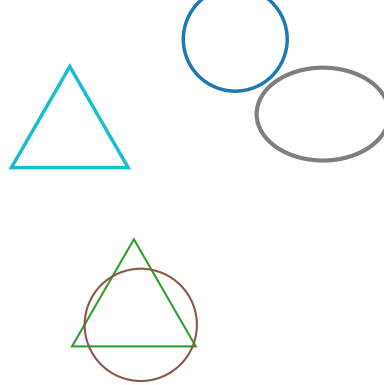[{"shape": "circle", "thickness": 2.5, "radius": 0.67, "center": [0.611, 0.898]}, {"shape": "triangle", "thickness": 1.5, "radius": 0.93, "center": [0.348, 0.193]}, {"shape": "circle", "thickness": 1.5, "radius": 0.73, "center": [0.366, 0.156]}, {"shape": "oval", "thickness": 3, "radius": 0.86, "center": [0.839, 0.704]}, {"shape": "triangle", "thickness": 2.5, "radius": 0.88, "center": [0.181, 0.652]}]